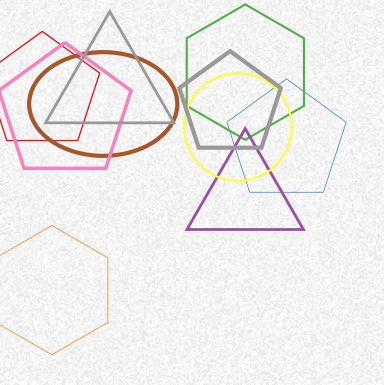[{"shape": "pentagon", "thickness": 1, "radius": 0.78, "center": [0.11, 0.762]}, {"shape": "pentagon", "thickness": 0.5, "radius": 0.81, "center": [0.744, 0.632]}, {"shape": "hexagon", "thickness": 1.5, "radius": 0.88, "center": [0.637, 0.813]}, {"shape": "triangle", "thickness": 2, "radius": 0.87, "center": [0.637, 0.491]}, {"shape": "hexagon", "thickness": 0.5, "radius": 0.84, "center": [0.135, 0.246]}, {"shape": "circle", "thickness": 1.5, "radius": 0.7, "center": [0.618, 0.67]}, {"shape": "oval", "thickness": 3, "radius": 0.96, "center": [0.268, 0.73]}, {"shape": "pentagon", "thickness": 2.5, "radius": 0.9, "center": [0.169, 0.709]}, {"shape": "pentagon", "thickness": 3, "radius": 0.69, "center": [0.598, 0.729]}, {"shape": "triangle", "thickness": 2, "radius": 0.96, "center": [0.285, 0.777]}]